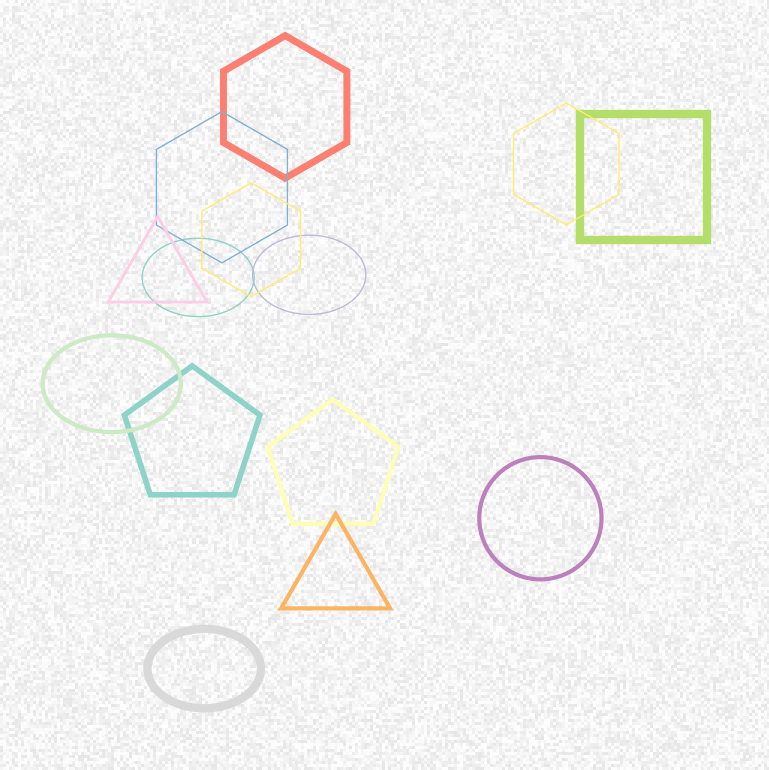[{"shape": "pentagon", "thickness": 2, "radius": 0.46, "center": [0.25, 0.432]}, {"shape": "oval", "thickness": 0.5, "radius": 0.36, "center": [0.257, 0.64]}, {"shape": "pentagon", "thickness": 1.5, "radius": 0.45, "center": [0.432, 0.392]}, {"shape": "oval", "thickness": 0.5, "radius": 0.37, "center": [0.402, 0.643]}, {"shape": "hexagon", "thickness": 2.5, "radius": 0.46, "center": [0.37, 0.861]}, {"shape": "hexagon", "thickness": 0.5, "radius": 0.49, "center": [0.288, 0.757]}, {"shape": "triangle", "thickness": 1.5, "radius": 0.41, "center": [0.436, 0.251]}, {"shape": "square", "thickness": 3, "radius": 0.41, "center": [0.836, 0.77]}, {"shape": "triangle", "thickness": 1, "radius": 0.37, "center": [0.205, 0.645]}, {"shape": "oval", "thickness": 3, "radius": 0.37, "center": [0.265, 0.132]}, {"shape": "circle", "thickness": 1.5, "radius": 0.4, "center": [0.702, 0.327]}, {"shape": "oval", "thickness": 1.5, "radius": 0.45, "center": [0.145, 0.502]}, {"shape": "hexagon", "thickness": 0.5, "radius": 0.4, "center": [0.735, 0.787]}, {"shape": "hexagon", "thickness": 0.5, "radius": 0.37, "center": [0.326, 0.689]}]